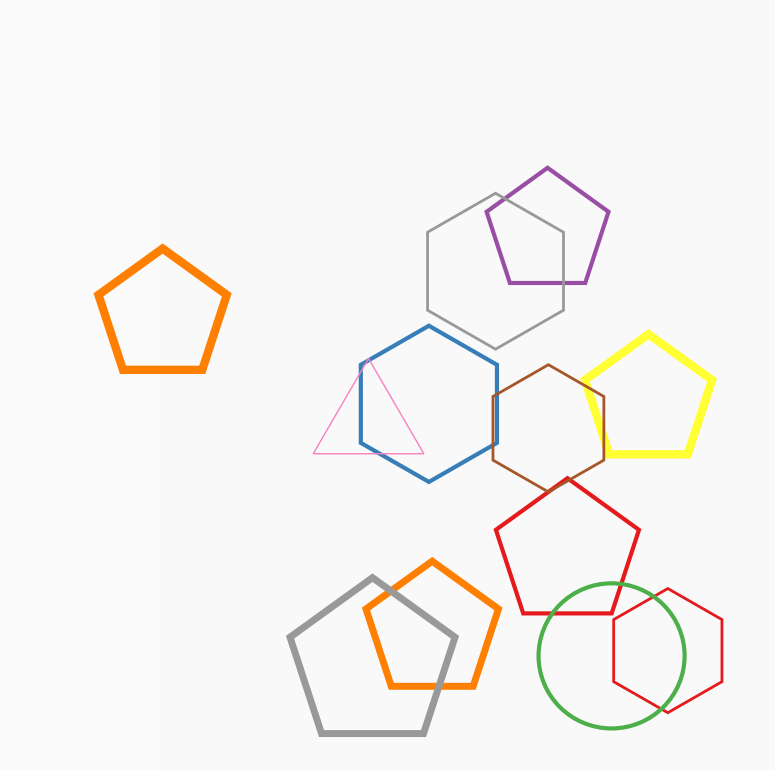[{"shape": "pentagon", "thickness": 1.5, "radius": 0.49, "center": [0.732, 0.282]}, {"shape": "hexagon", "thickness": 1, "radius": 0.4, "center": [0.862, 0.155]}, {"shape": "hexagon", "thickness": 1.5, "radius": 0.51, "center": [0.553, 0.476]}, {"shape": "circle", "thickness": 1.5, "radius": 0.47, "center": [0.789, 0.148]}, {"shape": "pentagon", "thickness": 1.5, "radius": 0.41, "center": [0.707, 0.699]}, {"shape": "pentagon", "thickness": 3, "radius": 0.44, "center": [0.21, 0.59]}, {"shape": "pentagon", "thickness": 2.5, "radius": 0.45, "center": [0.558, 0.181]}, {"shape": "pentagon", "thickness": 3, "radius": 0.43, "center": [0.837, 0.48]}, {"shape": "hexagon", "thickness": 1, "radius": 0.41, "center": [0.708, 0.444]}, {"shape": "triangle", "thickness": 0.5, "radius": 0.41, "center": [0.476, 0.452]}, {"shape": "pentagon", "thickness": 2.5, "radius": 0.56, "center": [0.481, 0.138]}, {"shape": "hexagon", "thickness": 1, "radius": 0.51, "center": [0.639, 0.648]}]